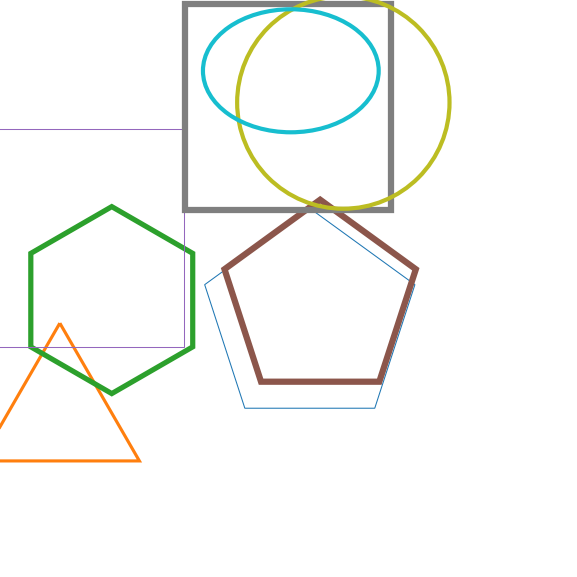[{"shape": "pentagon", "thickness": 0.5, "radius": 0.96, "center": [0.536, 0.447]}, {"shape": "triangle", "thickness": 1.5, "radius": 0.8, "center": [0.104, 0.281]}, {"shape": "hexagon", "thickness": 2.5, "radius": 0.81, "center": [0.194, 0.479]}, {"shape": "square", "thickness": 0.5, "radius": 0.94, "center": [0.129, 0.587]}, {"shape": "pentagon", "thickness": 3, "radius": 0.87, "center": [0.554, 0.479]}, {"shape": "square", "thickness": 3, "radius": 0.89, "center": [0.499, 0.814]}, {"shape": "circle", "thickness": 2, "radius": 0.92, "center": [0.595, 0.822]}, {"shape": "oval", "thickness": 2, "radius": 0.76, "center": [0.504, 0.877]}]